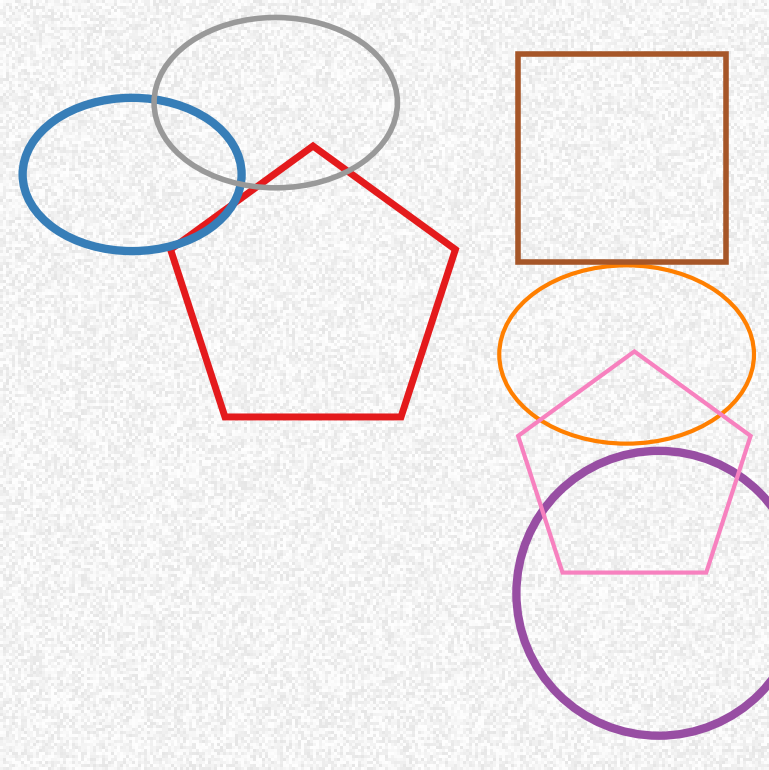[{"shape": "pentagon", "thickness": 2.5, "radius": 0.97, "center": [0.406, 0.616]}, {"shape": "oval", "thickness": 3, "radius": 0.71, "center": [0.172, 0.773]}, {"shape": "circle", "thickness": 3, "radius": 0.92, "center": [0.856, 0.23]}, {"shape": "oval", "thickness": 1.5, "radius": 0.83, "center": [0.814, 0.54]}, {"shape": "square", "thickness": 2, "radius": 0.68, "center": [0.808, 0.795]}, {"shape": "pentagon", "thickness": 1.5, "radius": 0.79, "center": [0.824, 0.385]}, {"shape": "oval", "thickness": 2, "radius": 0.79, "center": [0.358, 0.867]}]